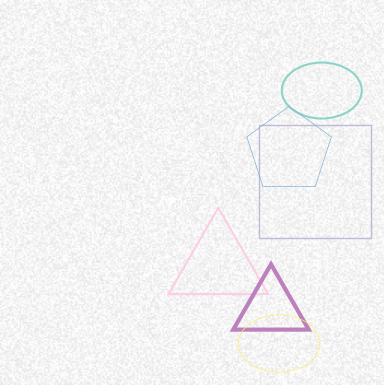[{"shape": "oval", "thickness": 1.5, "radius": 0.52, "center": [0.836, 0.765]}, {"shape": "square", "thickness": 1, "radius": 0.73, "center": [0.819, 0.529]}, {"shape": "pentagon", "thickness": 0.5, "radius": 0.58, "center": [0.751, 0.609]}, {"shape": "triangle", "thickness": 1.5, "radius": 0.75, "center": [0.567, 0.311]}, {"shape": "triangle", "thickness": 3, "radius": 0.57, "center": [0.704, 0.2]}, {"shape": "oval", "thickness": 0.5, "radius": 0.53, "center": [0.725, 0.108]}]